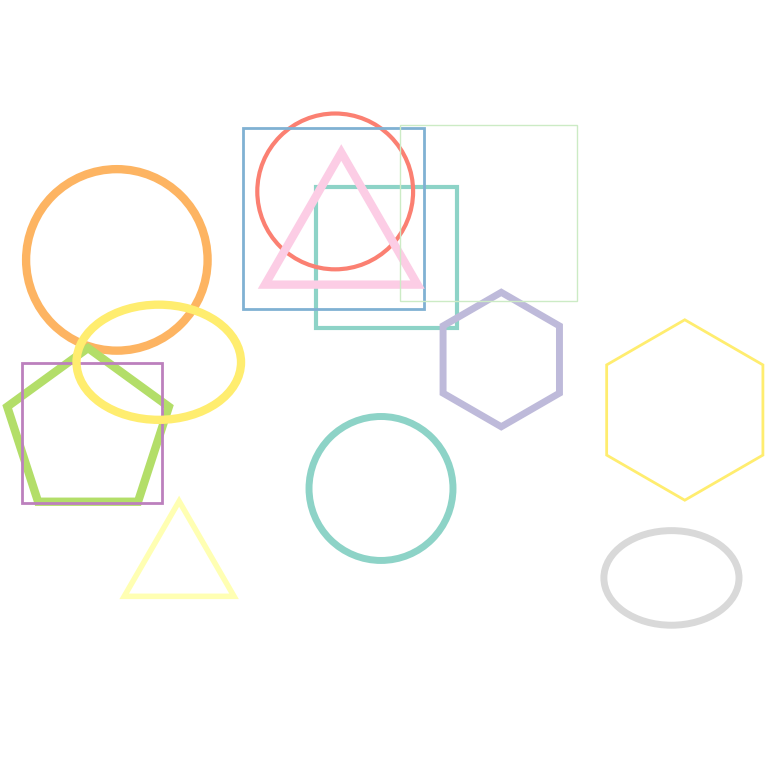[{"shape": "square", "thickness": 1.5, "radius": 0.46, "center": [0.502, 0.666]}, {"shape": "circle", "thickness": 2.5, "radius": 0.47, "center": [0.495, 0.366]}, {"shape": "triangle", "thickness": 2, "radius": 0.41, "center": [0.233, 0.267]}, {"shape": "hexagon", "thickness": 2.5, "radius": 0.44, "center": [0.651, 0.533]}, {"shape": "circle", "thickness": 1.5, "radius": 0.51, "center": [0.435, 0.751]}, {"shape": "square", "thickness": 1, "radius": 0.59, "center": [0.433, 0.717]}, {"shape": "circle", "thickness": 3, "radius": 0.59, "center": [0.152, 0.662]}, {"shape": "pentagon", "thickness": 3, "radius": 0.55, "center": [0.114, 0.438]}, {"shape": "triangle", "thickness": 3, "radius": 0.57, "center": [0.443, 0.688]}, {"shape": "oval", "thickness": 2.5, "radius": 0.44, "center": [0.872, 0.249]}, {"shape": "square", "thickness": 1, "radius": 0.45, "center": [0.12, 0.438]}, {"shape": "square", "thickness": 0.5, "radius": 0.57, "center": [0.634, 0.723]}, {"shape": "hexagon", "thickness": 1, "radius": 0.59, "center": [0.889, 0.468]}, {"shape": "oval", "thickness": 3, "radius": 0.53, "center": [0.206, 0.53]}]